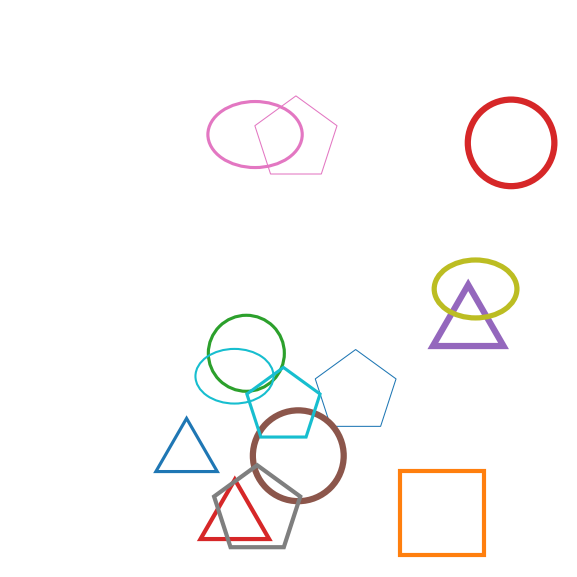[{"shape": "pentagon", "thickness": 0.5, "radius": 0.37, "center": [0.616, 0.32]}, {"shape": "triangle", "thickness": 1.5, "radius": 0.31, "center": [0.323, 0.213]}, {"shape": "square", "thickness": 2, "radius": 0.36, "center": [0.765, 0.11]}, {"shape": "circle", "thickness": 1.5, "radius": 0.33, "center": [0.427, 0.387]}, {"shape": "triangle", "thickness": 2, "radius": 0.34, "center": [0.407, 0.1]}, {"shape": "circle", "thickness": 3, "radius": 0.37, "center": [0.885, 0.752]}, {"shape": "triangle", "thickness": 3, "radius": 0.35, "center": [0.811, 0.435]}, {"shape": "circle", "thickness": 3, "radius": 0.39, "center": [0.517, 0.21]}, {"shape": "oval", "thickness": 1.5, "radius": 0.41, "center": [0.442, 0.766]}, {"shape": "pentagon", "thickness": 0.5, "radius": 0.37, "center": [0.512, 0.758]}, {"shape": "pentagon", "thickness": 2, "radius": 0.39, "center": [0.445, 0.115]}, {"shape": "oval", "thickness": 2.5, "radius": 0.36, "center": [0.823, 0.499]}, {"shape": "pentagon", "thickness": 1.5, "radius": 0.33, "center": [0.491, 0.296]}, {"shape": "oval", "thickness": 1, "radius": 0.34, "center": [0.406, 0.348]}]